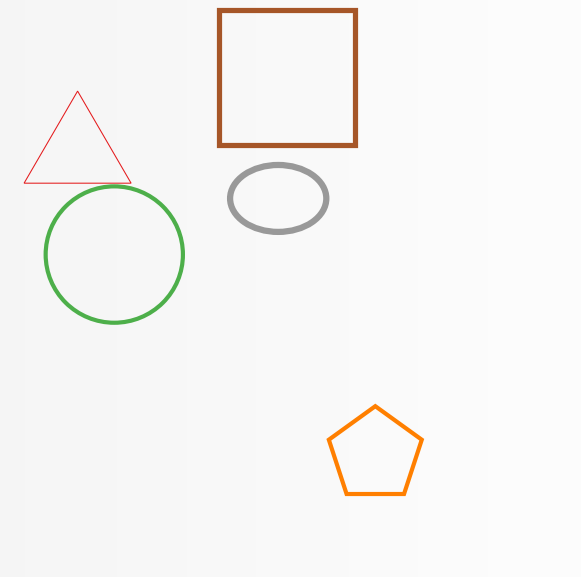[{"shape": "triangle", "thickness": 0.5, "radius": 0.53, "center": [0.133, 0.735]}, {"shape": "circle", "thickness": 2, "radius": 0.59, "center": [0.197, 0.558]}, {"shape": "pentagon", "thickness": 2, "radius": 0.42, "center": [0.646, 0.212]}, {"shape": "square", "thickness": 2.5, "radius": 0.58, "center": [0.494, 0.865]}, {"shape": "oval", "thickness": 3, "radius": 0.41, "center": [0.479, 0.656]}]